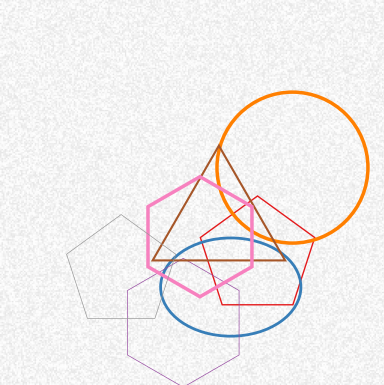[{"shape": "pentagon", "thickness": 1, "radius": 0.78, "center": [0.669, 0.335]}, {"shape": "oval", "thickness": 2, "radius": 0.91, "center": [0.599, 0.254]}, {"shape": "hexagon", "thickness": 0.5, "radius": 0.84, "center": [0.476, 0.162]}, {"shape": "circle", "thickness": 2.5, "radius": 0.98, "center": [0.76, 0.565]}, {"shape": "triangle", "thickness": 1.5, "radius": 0.99, "center": [0.568, 0.423]}, {"shape": "hexagon", "thickness": 2.5, "radius": 0.78, "center": [0.519, 0.385]}, {"shape": "pentagon", "thickness": 0.5, "radius": 0.75, "center": [0.315, 0.294]}]